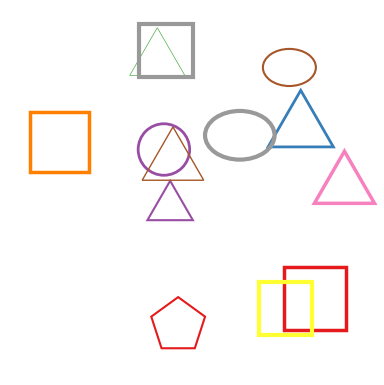[{"shape": "square", "thickness": 2.5, "radius": 0.41, "center": [0.818, 0.224]}, {"shape": "pentagon", "thickness": 1.5, "radius": 0.37, "center": [0.463, 0.155]}, {"shape": "triangle", "thickness": 2, "radius": 0.49, "center": [0.781, 0.667]}, {"shape": "triangle", "thickness": 0.5, "radius": 0.41, "center": [0.409, 0.845]}, {"shape": "circle", "thickness": 2, "radius": 0.33, "center": [0.426, 0.612]}, {"shape": "triangle", "thickness": 1.5, "radius": 0.34, "center": [0.442, 0.462]}, {"shape": "square", "thickness": 2.5, "radius": 0.39, "center": [0.154, 0.632]}, {"shape": "square", "thickness": 3, "radius": 0.34, "center": [0.741, 0.2]}, {"shape": "triangle", "thickness": 1, "radius": 0.46, "center": [0.449, 0.578]}, {"shape": "oval", "thickness": 1.5, "radius": 0.34, "center": [0.752, 0.825]}, {"shape": "triangle", "thickness": 2.5, "radius": 0.45, "center": [0.895, 0.517]}, {"shape": "oval", "thickness": 3, "radius": 0.45, "center": [0.623, 0.649]}, {"shape": "square", "thickness": 3, "radius": 0.35, "center": [0.431, 0.869]}]